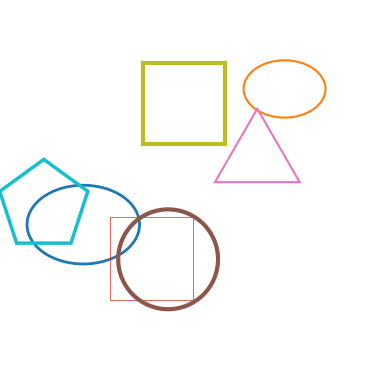[{"shape": "oval", "thickness": 2, "radius": 0.73, "center": [0.216, 0.417]}, {"shape": "oval", "thickness": 1.5, "radius": 0.53, "center": [0.739, 0.769]}, {"shape": "square", "thickness": 0.5, "radius": 0.54, "center": [0.395, 0.329]}, {"shape": "circle", "thickness": 3, "radius": 0.65, "center": [0.437, 0.327]}, {"shape": "triangle", "thickness": 1.5, "radius": 0.64, "center": [0.668, 0.59]}, {"shape": "square", "thickness": 3, "radius": 0.53, "center": [0.478, 0.731]}, {"shape": "pentagon", "thickness": 2.5, "radius": 0.6, "center": [0.114, 0.466]}]